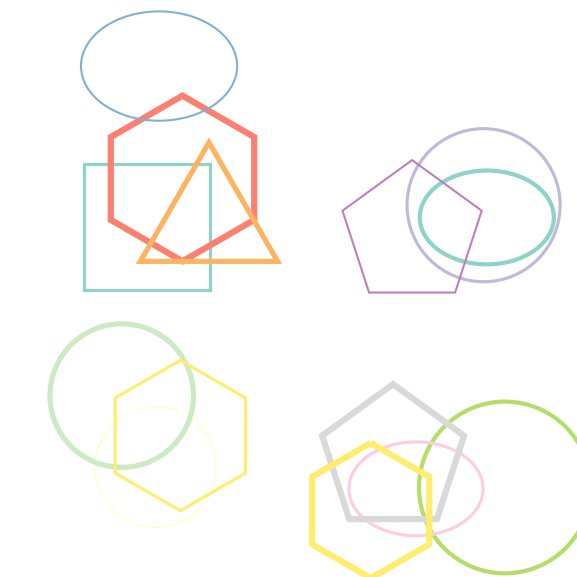[{"shape": "square", "thickness": 1.5, "radius": 0.54, "center": [0.254, 0.606]}, {"shape": "oval", "thickness": 2, "radius": 0.58, "center": [0.843, 0.623]}, {"shape": "circle", "thickness": 0.5, "radius": 0.52, "center": [0.269, 0.19]}, {"shape": "circle", "thickness": 1.5, "radius": 0.66, "center": [0.837, 0.644]}, {"shape": "hexagon", "thickness": 3, "radius": 0.72, "center": [0.316, 0.69]}, {"shape": "oval", "thickness": 1, "radius": 0.68, "center": [0.275, 0.885]}, {"shape": "triangle", "thickness": 2.5, "radius": 0.69, "center": [0.362, 0.615]}, {"shape": "circle", "thickness": 2, "radius": 0.74, "center": [0.874, 0.155]}, {"shape": "oval", "thickness": 1.5, "radius": 0.58, "center": [0.72, 0.153]}, {"shape": "pentagon", "thickness": 3, "radius": 0.65, "center": [0.681, 0.205]}, {"shape": "pentagon", "thickness": 1, "radius": 0.63, "center": [0.714, 0.595]}, {"shape": "circle", "thickness": 2.5, "radius": 0.62, "center": [0.211, 0.314]}, {"shape": "hexagon", "thickness": 3, "radius": 0.59, "center": [0.642, 0.115]}, {"shape": "hexagon", "thickness": 1.5, "radius": 0.65, "center": [0.312, 0.245]}]